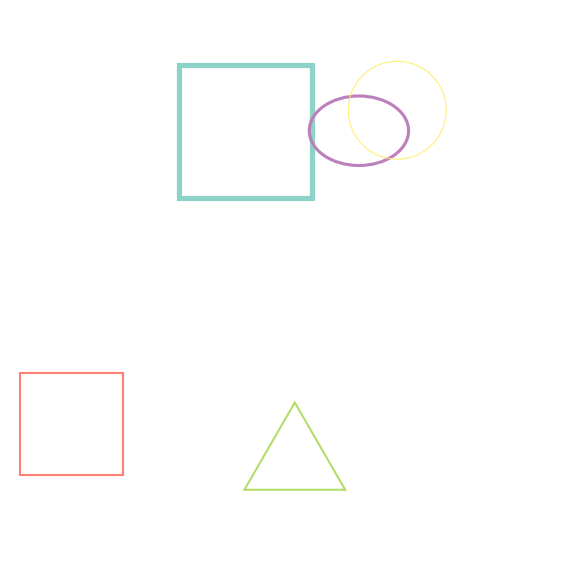[{"shape": "square", "thickness": 2.5, "radius": 0.58, "center": [0.425, 0.771]}, {"shape": "square", "thickness": 1, "radius": 0.44, "center": [0.124, 0.265]}, {"shape": "triangle", "thickness": 1, "radius": 0.5, "center": [0.51, 0.201]}, {"shape": "oval", "thickness": 1.5, "radius": 0.43, "center": [0.622, 0.773]}, {"shape": "circle", "thickness": 0.5, "radius": 0.42, "center": [0.688, 0.808]}]